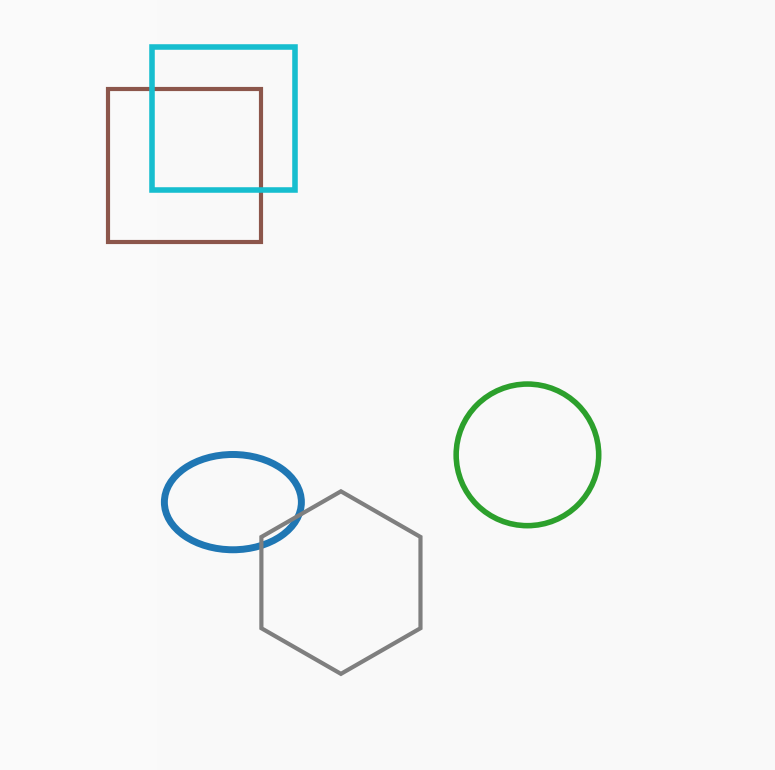[{"shape": "oval", "thickness": 2.5, "radius": 0.44, "center": [0.3, 0.348]}, {"shape": "circle", "thickness": 2, "radius": 0.46, "center": [0.681, 0.409]}, {"shape": "square", "thickness": 1.5, "radius": 0.5, "center": [0.238, 0.785]}, {"shape": "hexagon", "thickness": 1.5, "radius": 0.59, "center": [0.44, 0.243]}, {"shape": "square", "thickness": 2, "radius": 0.46, "center": [0.289, 0.846]}]